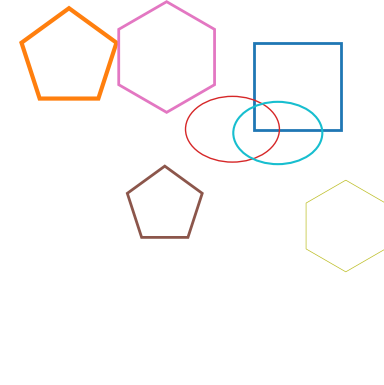[{"shape": "square", "thickness": 2, "radius": 0.56, "center": [0.772, 0.775]}, {"shape": "pentagon", "thickness": 3, "radius": 0.65, "center": [0.179, 0.849]}, {"shape": "oval", "thickness": 1, "radius": 0.61, "center": [0.604, 0.664]}, {"shape": "pentagon", "thickness": 2, "radius": 0.51, "center": [0.428, 0.466]}, {"shape": "hexagon", "thickness": 2, "radius": 0.72, "center": [0.433, 0.852]}, {"shape": "hexagon", "thickness": 0.5, "radius": 0.6, "center": [0.898, 0.413]}, {"shape": "oval", "thickness": 1.5, "radius": 0.58, "center": [0.722, 0.655]}]